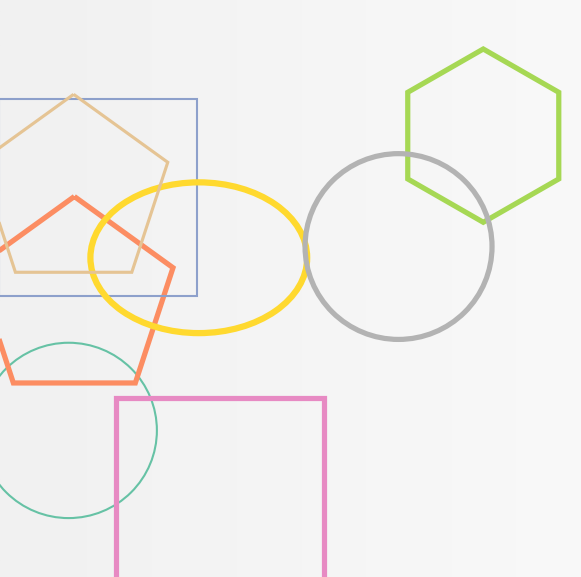[{"shape": "circle", "thickness": 1, "radius": 0.76, "center": [0.118, 0.254]}, {"shape": "pentagon", "thickness": 2.5, "radius": 0.89, "center": [0.128, 0.48]}, {"shape": "square", "thickness": 1, "radius": 0.85, "center": [0.169, 0.657]}, {"shape": "square", "thickness": 2.5, "radius": 0.89, "center": [0.378, 0.131]}, {"shape": "hexagon", "thickness": 2.5, "radius": 0.75, "center": [0.831, 0.764]}, {"shape": "oval", "thickness": 3, "radius": 0.93, "center": [0.342, 0.553]}, {"shape": "pentagon", "thickness": 1.5, "radius": 0.85, "center": [0.127, 0.665]}, {"shape": "circle", "thickness": 2.5, "radius": 0.8, "center": [0.686, 0.572]}]